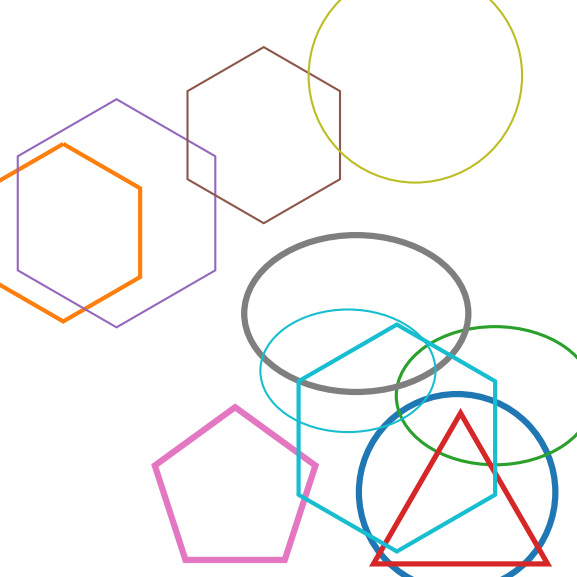[{"shape": "circle", "thickness": 3, "radius": 0.85, "center": [0.792, 0.147]}, {"shape": "hexagon", "thickness": 2, "radius": 0.77, "center": [0.11, 0.596]}, {"shape": "oval", "thickness": 1.5, "radius": 0.85, "center": [0.857, 0.314]}, {"shape": "triangle", "thickness": 2.5, "radius": 0.87, "center": [0.797, 0.11]}, {"shape": "hexagon", "thickness": 1, "radius": 0.99, "center": [0.202, 0.63]}, {"shape": "hexagon", "thickness": 1, "radius": 0.76, "center": [0.457, 0.765]}, {"shape": "pentagon", "thickness": 3, "radius": 0.73, "center": [0.407, 0.148]}, {"shape": "oval", "thickness": 3, "radius": 0.97, "center": [0.617, 0.456]}, {"shape": "circle", "thickness": 1, "radius": 0.92, "center": [0.719, 0.868]}, {"shape": "hexagon", "thickness": 2, "radius": 0.98, "center": [0.687, 0.241]}, {"shape": "oval", "thickness": 1, "radius": 0.76, "center": [0.602, 0.357]}]